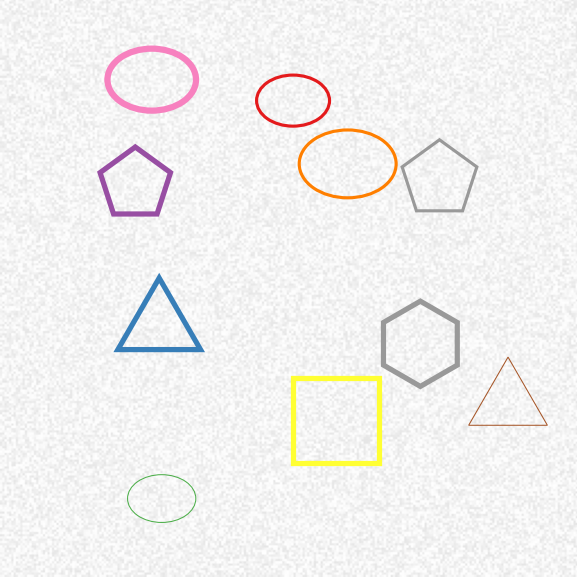[{"shape": "oval", "thickness": 1.5, "radius": 0.32, "center": [0.507, 0.825]}, {"shape": "triangle", "thickness": 2.5, "radius": 0.41, "center": [0.276, 0.435]}, {"shape": "oval", "thickness": 0.5, "radius": 0.3, "center": [0.28, 0.136]}, {"shape": "pentagon", "thickness": 2.5, "radius": 0.32, "center": [0.234, 0.68]}, {"shape": "oval", "thickness": 1.5, "radius": 0.42, "center": [0.602, 0.715]}, {"shape": "square", "thickness": 2.5, "radius": 0.37, "center": [0.582, 0.271]}, {"shape": "triangle", "thickness": 0.5, "radius": 0.39, "center": [0.88, 0.302]}, {"shape": "oval", "thickness": 3, "radius": 0.38, "center": [0.263, 0.861]}, {"shape": "hexagon", "thickness": 2.5, "radius": 0.37, "center": [0.728, 0.404]}, {"shape": "pentagon", "thickness": 1.5, "radius": 0.34, "center": [0.761, 0.689]}]